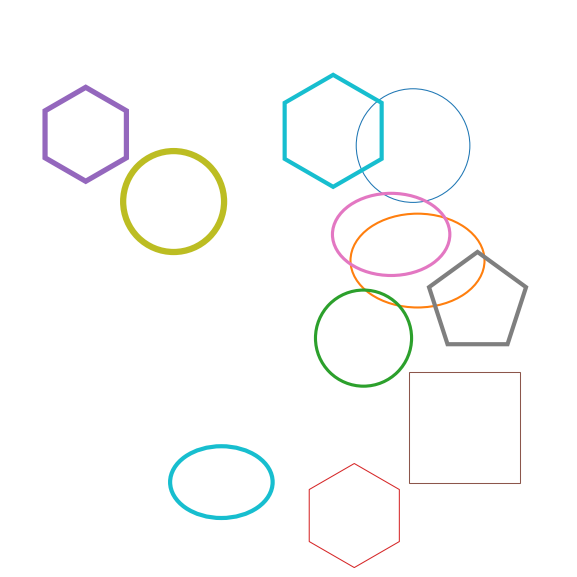[{"shape": "circle", "thickness": 0.5, "radius": 0.49, "center": [0.715, 0.747]}, {"shape": "oval", "thickness": 1, "radius": 0.58, "center": [0.723, 0.548]}, {"shape": "circle", "thickness": 1.5, "radius": 0.42, "center": [0.629, 0.414]}, {"shape": "hexagon", "thickness": 0.5, "radius": 0.45, "center": [0.613, 0.106]}, {"shape": "hexagon", "thickness": 2.5, "radius": 0.41, "center": [0.148, 0.767]}, {"shape": "square", "thickness": 0.5, "radius": 0.48, "center": [0.805, 0.259]}, {"shape": "oval", "thickness": 1.5, "radius": 0.51, "center": [0.677, 0.593]}, {"shape": "pentagon", "thickness": 2, "radius": 0.44, "center": [0.827, 0.475]}, {"shape": "circle", "thickness": 3, "radius": 0.44, "center": [0.301, 0.65]}, {"shape": "hexagon", "thickness": 2, "radius": 0.48, "center": [0.577, 0.773]}, {"shape": "oval", "thickness": 2, "radius": 0.44, "center": [0.383, 0.164]}]